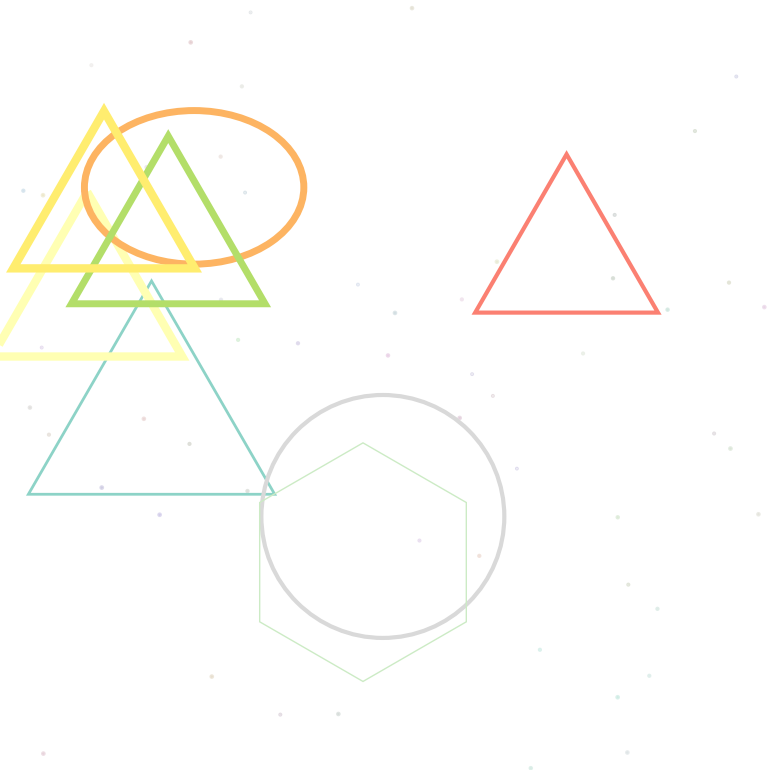[{"shape": "triangle", "thickness": 1, "radius": 0.92, "center": [0.197, 0.45]}, {"shape": "triangle", "thickness": 3, "radius": 0.71, "center": [0.113, 0.608]}, {"shape": "triangle", "thickness": 1.5, "radius": 0.69, "center": [0.736, 0.663]}, {"shape": "oval", "thickness": 2.5, "radius": 0.71, "center": [0.252, 0.757]}, {"shape": "triangle", "thickness": 2.5, "radius": 0.73, "center": [0.219, 0.678]}, {"shape": "circle", "thickness": 1.5, "radius": 0.79, "center": [0.497, 0.329]}, {"shape": "hexagon", "thickness": 0.5, "radius": 0.77, "center": [0.471, 0.27]}, {"shape": "triangle", "thickness": 3, "radius": 0.68, "center": [0.135, 0.72]}]